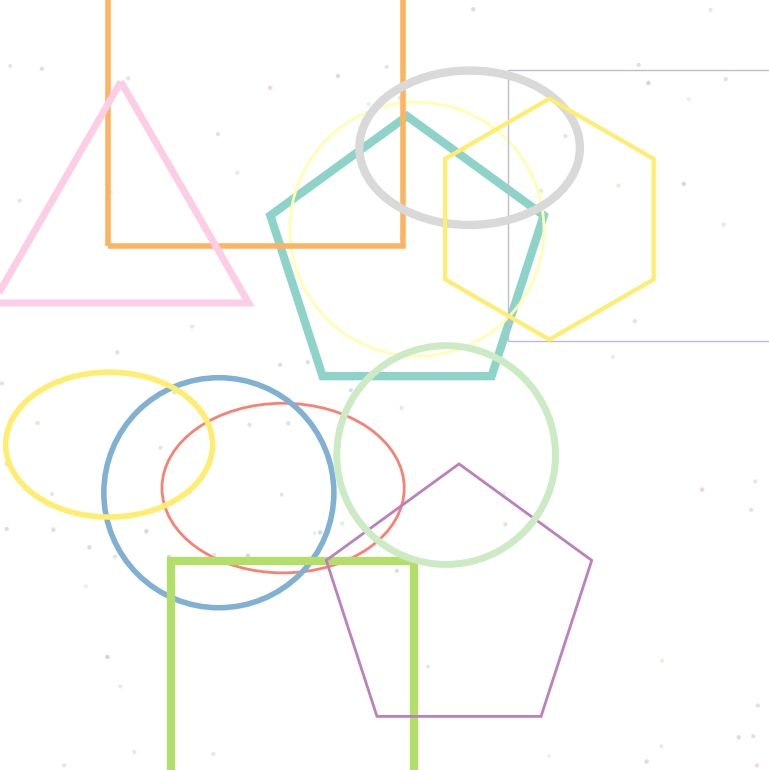[{"shape": "pentagon", "thickness": 3, "radius": 0.93, "center": [0.529, 0.663]}, {"shape": "circle", "thickness": 1, "radius": 0.82, "center": [0.541, 0.702]}, {"shape": "square", "thickness": 0.5, "radius": 0.88, "center": [0.836, 0.733]}, {"shape": "oval", "thickness": 1, "radius": 0.79, "center": [0.368, 0.366]}, {"shape": "circle", "thickness": 2, "radius": 0.75, "center": [0.284, 0.36]}, {"shape": "square", "thickness": 2, "radius": 0.96, "center": [0.332, 0.871]}, {"shape": "square", "thickness": 3, "radius": 0.79, "center": [0.38, 0.114]}, {"shape": "triangle", "thickness": 2.5, "radius": 0.96, "center": [0.157, 0.702]}, {"shape": "oval", "thickness": 3, "radius": 0.72, "center": [0.61, 0.808]}, {"shape": "pentagon", "thickness": 1, "radius": 0.91, "center": [0.596, 0.216]}, {"shape": "circle", "thickness": 2.5, "radius": 0.71, "center": [0.579, 0.409]}, {"shape": "hexagon", "thickness": 1.5, "radius": 0.78, "center": [0.713, 0.715]}, {"shape": "oval", "thickness": 2, "radius": 0.67, "center": [0.142, 0.423]}]